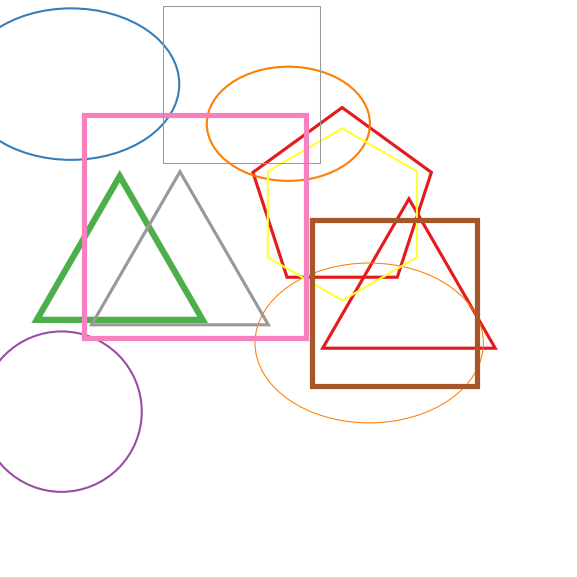[{"shape": "triangle", "thickness": 1.5, "radius": 0.86, "center": [0.708, 0.482]}, {"shape": "pentagon", "thickness": 1.5, "radius": 0.81, "center": [0.592, 0.65]}, {"shape": "oval", "thickness": 1, "radius": 0.94, "center": [0.123, 0.853]}, {"shape": "triangle", "thickness": 3, "radius": 0.83, "center": [0.207, 0.528]}, {"shape": "circle", "thickness": 1, "radius": 0.69, "center": [0.107, 0.286]}, {"shape": "oval", "thickness": 1, "radius": 0.71, "center": [0.499, 0.785]}, {"shape": "oval", "thickness": 0.5, "radius": 0.99, "center": [0.639, 0.405]}, {"shape": "hexagon", "thickness": 1, "radius": 0.74, "center": [0.593, 0.628]}, {"shape": "square", "thickness": 2.5, "radius": 0.72, "center": [0.683, 0.474]}, {"shape": "square", "thickness": 2.5, "radius": 0.96, "center": [0.337, 0.607]}, {"shape": "square", "thickness": 0.5, "radius": 0.68, "center": [0.418, 0.853]}, {"shape": "triangle", "thickness": 1.5, "radius": 0.88, "center": [0.312, 0.525]}]